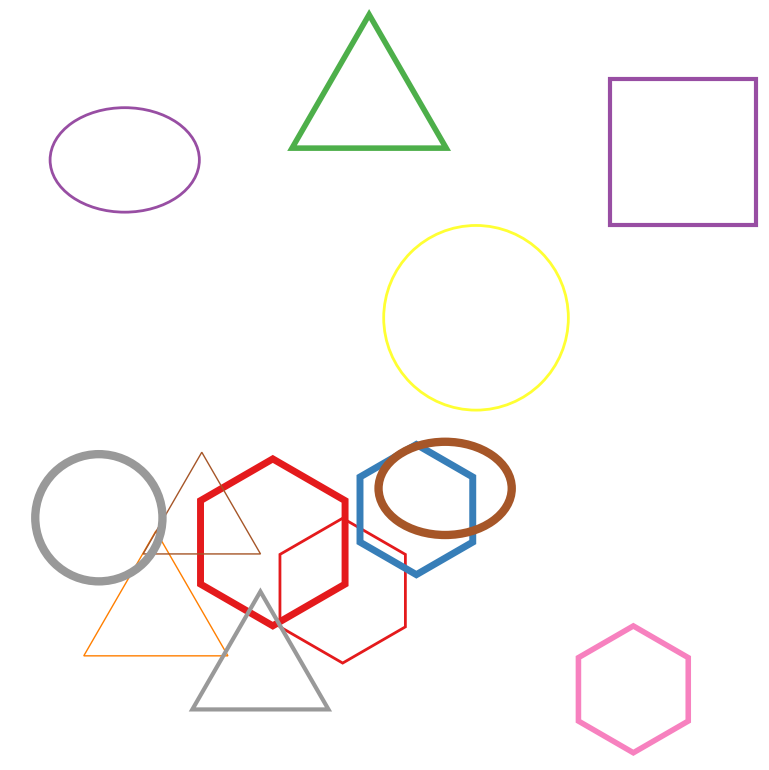[{"shape": "hexagon", "thickness": 1, "radius": 0.47, "center": [0.445, 0.233]}, {"shape": "hexagon", "thickness": 2.5, "radius": 0.54, "center": [0.354, 0.296]}, {"shape": "hexagon", "thickness": 2.5, "radius": 0.42, "center": [0.541, 0.338]}, {"shape": "triangle", "thickness": 2, "radius": 0.58, "center": [0.479, 0.865]}, {"shape": "oval", "thickness": 1, "radius": 0.48, "center": [0.162, 0.792]}, {"shape": "square", "thickness": 1.5, "radius": 0.48, "center": [0.887, 0.802]}, {"shape": "triangle", "thickness": 0.5, "radius": 0.54, "center": [0.202, 0.202]}, {"shape": "circle", "thickness": 1, "radius": 0.6, "center": [0.618, 0.587]}, {"shape": "oval", "thickness": 3, "radius": 0.43, "center": [0.578, 0.366]}, {"shape": "triangle", "thickness": 0.5, "radius": 0.44, "center": [0.262, 0.325]}, {"shape": "hexagon", "thickness": 2, "radius": 0.41, "center": [0.823, 0.105]}, {"shape": "circle", "thickness": 3, "radius": 0.41, "center": [0.128, 0.328]}, {"shape": "triangle", "thickness": 1.5, "radius": 0.51, "center": [0.338, 0.13]}]